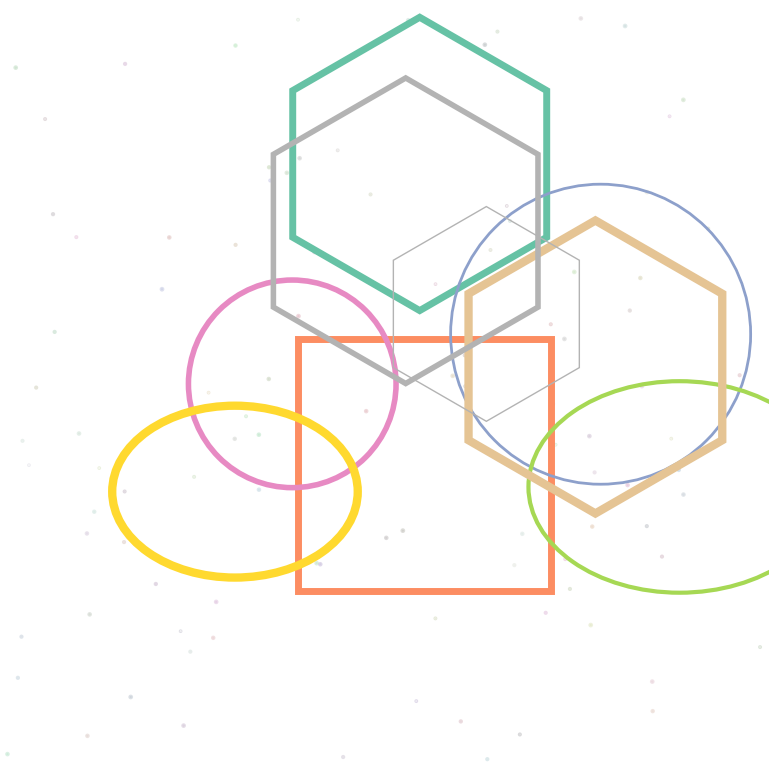[{"shape": "hexagon", "thickness": 2.5, "radius": 0.95, "center": [0.545, 0.787]}, {"shape": "square", "thickness": 2.5, "radius": 0.82, "center": [0.551, 0.396]}, {"shape": "circle", "thickness": 1, "radius": 0.97, "center": [0.78, 0.566]}, {"shape": "circle", "thickness": 2, "radius": 0.67, "center": [0.38, 0.502]}, {"shape": "oval", "thickness": 1.5, "radius": 0.98, "center": [0.883, 0.368]}, {"shape": "oval", "thickness": 3, "radius": 0.8, "center": [0.305, 0.362]}, {"shape": "hexagon", "thickness": 3, "radius": 0.95, "center": [0.773, 0.523]}, {"shape": "hexagon", "thickness": 0.5, "radius": 0.7, "center": [0.632, 0.592]}, {"shape": "hexagon", "thickness": 2, "radius": 0.99, "center": [0.527, 0.7]}]